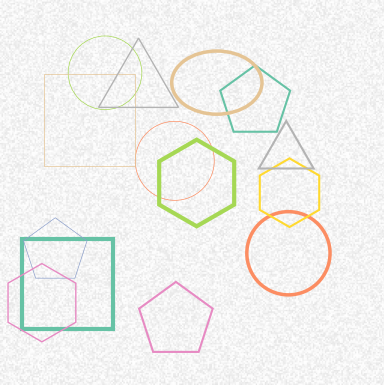[{"shape": "pentagon", "thickness": 1.5, "radius": 0.48, "center": [0.663, 0.735]}, {"shape": "square", "thickness": 3, "radius": 0.59, "center": [0.175, 0.262]}, {"shape": "circle", "thickness": 2.5, "radius": 0.54, "center": [0.749, 0.342]}, {"shape": "circle", "thickness": 0.5, "radius": 0.51, "center": [0.454, 0.582]}, {"shape": "pentagon", "thickness": 0.5, "radius": 0.43, "center": [0.144, 0.348]}, {"shape": "pentagon", "thickness": 1.5, "radius": 0.5, "center": [0.457, 0.167]}, {"shape": "hexagon", "thickness": 1, "radius": 0.51, "center": [0.109, 0.214]}, {"shape": "hexagon", "thickness": 3, "radius": 0.56, "center": [0.511, 0.525]}, {"shape": "circle", "thickness": 0.5, "radius": 0.48, "center": [0.273, 0.811]}, {"shape": "hexagon", "thickness": 1.5, "radius": 0.45, "center": [0.752, 0.499]}, {"shape": "oval", "thickness": 2.5, "radius": 0.59, "center": [0.563, 0.785]}, {"shape": "square", "thickness": 0.5, "radius": 0.6, "center": [0.232, 0.688]}, {"shape": "triangle", "thickness": 1, "radius": 0.6, "center": [0.36, 0.781]}, {"shape": "triangle", "thickness": 1.5, "radius": 0.41, "center": [0.743, 0.603]}]